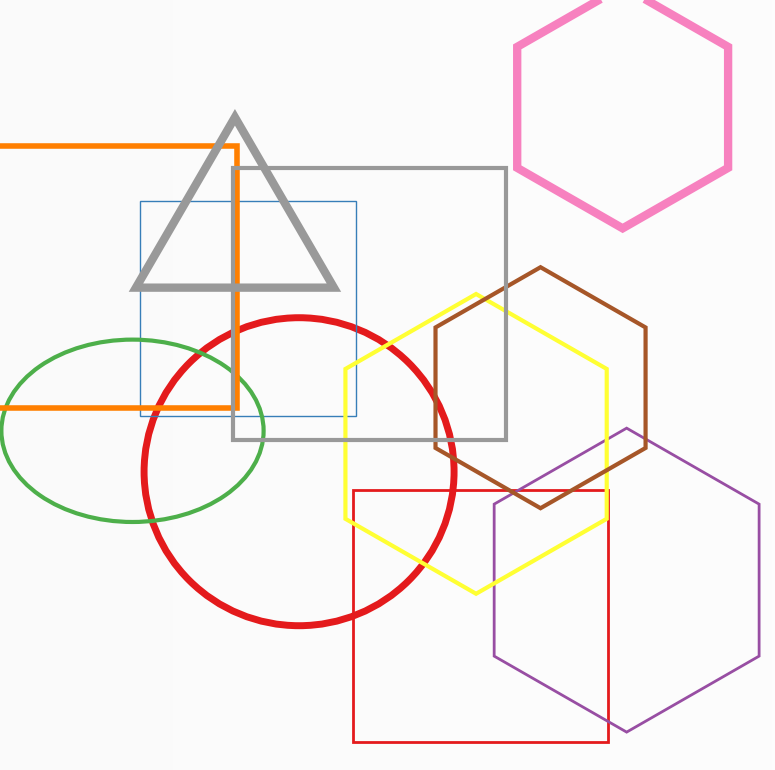[{"shape": "square", "thickness": 1, "radius": 0.82, "center": [0.62, 0.2]}, {"shape": "circle", "thickness": 2.5, "radius": 1.0, "center": [0.386, 0.387]}, {"shape": "square", "thickness": 0.5, "radius": 0.7, "center": [0.32, 0.6]}, {"shape": "oval", "thickness": 1.5, "radius": 0.85, "center": [0.171, 0.441]}, {"shape": "hexagon", "thickness": 1, "radius": 0.99, "center": [0.809, 0.247]}, {"shape": "square", "thickness": 2, "radius": 0.85, "center": [0.136, 0.64]}, {"shape": "hexagon", "thickness": 1.5, "radius": 0.97, "center": [0.614, 0.424]}, {"shape": "hexagon", "thickness": 1.5, "radius": 0.78, "center": [0.697, 0.496]}, {"shape": "hexagon", "thickness": 3, "radius": 0.79, "center": [0.803, 0.861]}, {"shape": "triangle", "thickness": 3, "radius": 0.74, "center": [0.303, 0.7]}, {"shape": "square", "thickness": 1.5, "radius": 0.88, "center": [0.476, 0.605]}]